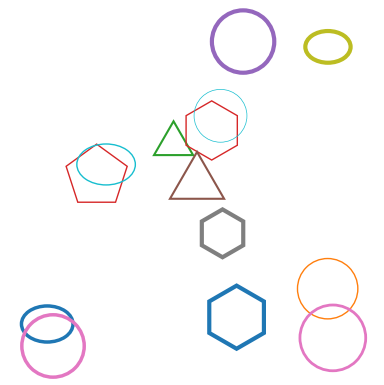[{"shape": "hexagon", "thickness": 3, "radius": 0.41, "center": [0.615, 0.176]}, {"shape": "oval", "thickness": 2.5, "radius": 0.33, "center": [0.123, 0.158]}, {"shape": "circle", "thickness": 1, "radius": 0.39, "center": [0.851, 0.25]}, {"shape": "triangle", "thickness": 1.5, "radius": 0.29, "center": [0.451, 0.626]}, {"shape": "hexagon", "thickness": 1, "radius": 0.38, "center": [0.55, 0.661]}, {"shape": "pentagon", "thickness": 1, "radius": 0.42, "center": [0.251, 0.542]}, {"shape": "circle", "thickness": 3, "radius": 0.41, "center": [0.631, 0.892]}, {"shape": "triangle", "thickness": 1.5, "radius": 0.41, "center": [0.512, 0.524]}, {"shape": "circle", "thickness": 2.5, "radius": 0.41, "center": [0.138, 0.101]}, {"shape": "circle", "thickness": 2, "radius": 0.43, "center": [0.864, 0.122]}, {"shape": "hexagon", "thickness": 3, "radius": 0.31, "center": [0.578, 0.394]}, {"shape": "oval", "thickness": 3, "radius": 0.29, "center": [0.852, 0.878]}, {"shape": "oval", "thickness": 1, "radius": 0.38, "center": [0.276, 0.573]}, {"shape": "circle", "thickness": 0.5, "radius": 0.34, "center": [0.573, 0.699]}]